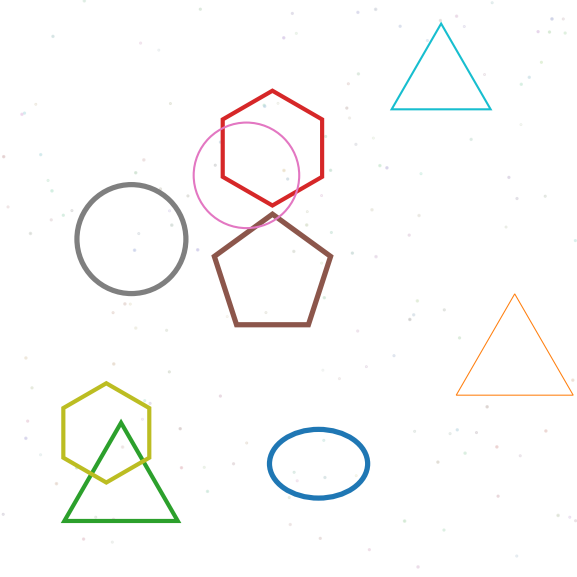[{"shape": "oval", "thickness": 2.5, "radius": 0.42, "center": [0.552, 0.196]}, {"shape": "triangle", "thickness": 0.5, "radius": 0.58, "center": [0.891, 0.373]}, {"shape": "triangle", "thickness": 2, "radius": 0.57, "center": [0.21, 0.154]}, {"shape": "hexagon", "thickness": 2, "radius": 0.5, "center": [0.472, 0.743]}, {"shape": "pentagon", "thickness": 2.5, "radius": 0.53, "center": [0.472, 0.522]}, {"shape": "circle", "thickness": 1, "radius": 0.46, "center": [0.427, 0.696]}, {"shape": "circle", "thickness": 2.5, "radius": 0.47, "center": [0.228, 0.585]}, {"shape": "hexagon", "thickness": 2, "radius": 0.43, "center": [0.184, 0.25]}, {"shape": "triangle", "thickness": 1, "radius": 0.49, "center": [0.764, 0.859]}]